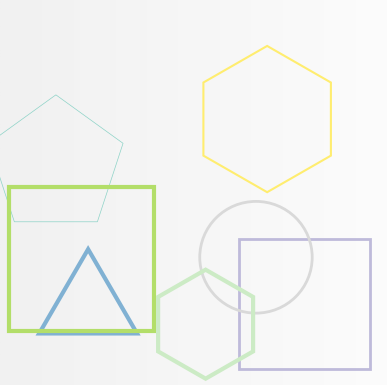[{"shape": "pentagon", "thickness": 0.5, "radius": 0.91, "center": [0.144, 0.571]}, {"shape": "square", "thickness": 2, "radius": 0.84, "center": [0.786, 0.21]}, {"shape": "triangle", "thickness": 3, "radius": 0.73, "center": [0.227, 0.207]}, {"shape": "square", "thickness": 3, "radius": 0.93, "center": [0.209, 0.327]}, {"shape": "circle", "thickness": 2, "radius": 0.73, "center": [0.661, 0.332]}, {"shape": "hexagon", "thickness": 3, "radius": 0.71, "center": [0.531, 0.158]}, {"shape": "hexagon", "thickness": 1.5, "radius": 0.95, "center": [0.689, 0.691]}]